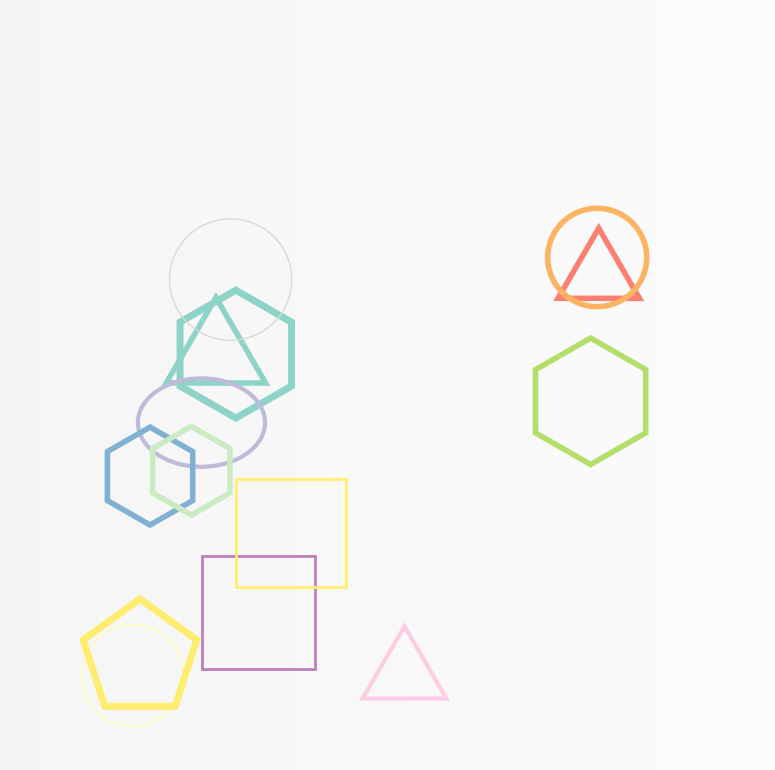[{"shape": "triangle", "thickness": 2, "radius": 0.37, "center": [0.279, 0.54]}, {"shape": "hexagon", "thickness": 2.5, "radius": 0.42, "center": [0.304, 0.54]}, {"shape": "circle", "thickness": 0.5, "radius": 0.33, "center": [0.171, 0.123]}, {"shape": "oval", "thickness": 1.5, "radius": 0.41, "center": [0.26, 0.451]}, {"shape": "triangle", "thickness": 2, "radius": 0.3, "center": [0.773, 0.643]}, {"shape": "hexagon", "thickness": 2, "radius": 0.32, "center": [0.194, 0.382]}, {"shape": "circle", "thickness": 2, "radius": 0.32, "center": [0.771, 0.666]}, {"shape": "hexagon", "thickness": 2, "radius": 0.41, "center": [0.762, 0.479]}, {"shape": "triangle", "thickness": 1.5, "radius": 0.31, "center": [0.522, 0.124]}, {"shape": "circle", "thickness": 0.5, "radius": 0.39, "center": [0.298, 0.637]}, {"shape": "square", "thickness": 1, "radius": 0.36, "center": [0.334, 0.205]}, {"shape": "hexagon", "thickness": 2, "radius": 0.29, "center": [0.247, 0.389]}, {"shape": "pentagon", "thickness": 2.5, "radius": 0.39, "center": [0.181, 0.145]}, {"shape": "square", "thickness": 1, "radius": 0.35, "center": [0.375, 0.308]}]